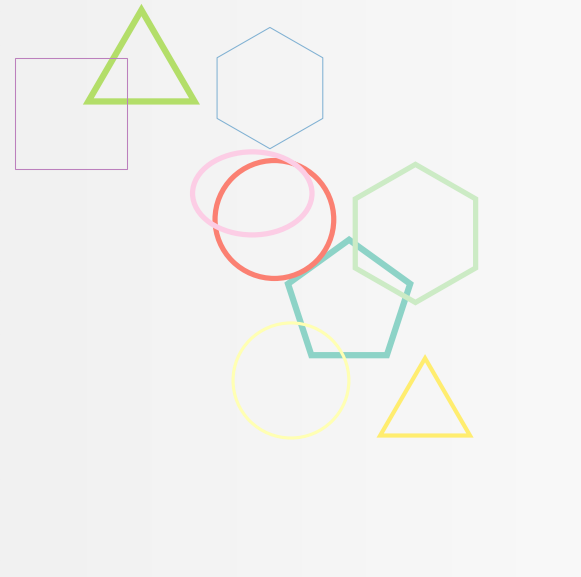[{"shape": "pentagon", "thickness": 3, "radius": 0.55, "center": [0.601, 0.473]}, {"shape": "circle", "thickness": 1.5, "radius": 0.5, "center": [0.501, 0.34]}, {"shape": "circle", "thickness": 2.5, "radius": 0.51, "center": [0.472, 0.619]}, {"shape": "hexagon", "thickness": 0.5, "radius": 0.53, "center": [0.464, 0.847]}, {"shape": "triangle", "thickness": 3, "radius": 0.53, "center": [0.243, 0.876]}, {"shape": "oval", "thickness": 2.5, "radius": 0.51, "center": [0.434, 0.664]}, {"shape": "square", "thickness": 0.5, "radius": 0.48, "center": [0.122, 0.802]}, {"shape": "hexagon", "thickness": 2.5, "radius": 0.6, "center": [0.715, 0.595]}, {"shape": "triangle", "thickness": 2, "radius": 0.45, "center": [0.731, 0.29]}]